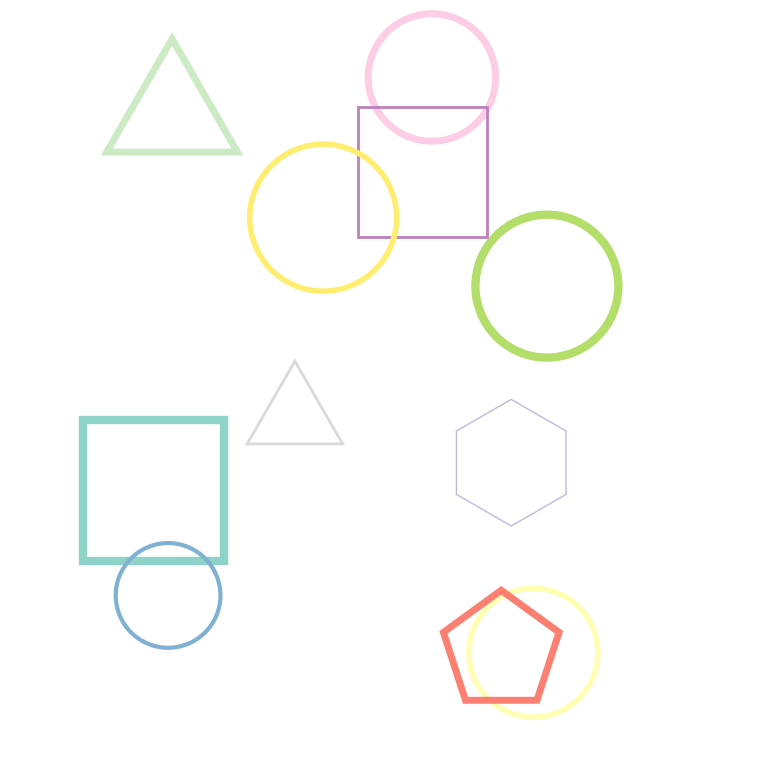[{"shape": "square", "thickness": 3, "radius": 0.46, "center": [0.199, 0.363]}, {"shape": "circle", "thickness": 2, "radius": 0.42, "center": [0.693, 0.152]}, {"shape": "hexagon", "thickness": 0.5, "radius": 0.41, "center": [0.664, 0.399]}, {"shape": "pentagon", "thickness": 2.5, "radius": 0.39, "center": [0.651, 0.154]}, {"shape": "circle", "thickness": 1.5, "radius": 0.34, "center": [0.218, 0.227]}, {"shape": "circle", "thickness": 3, "radius": 0.46, "center": [0.71, 0.628]}, {"shape": "circle", "thickness": 2.5, "radius": 0.41, "center": [0.561, 0.899]}, {"shape": "triangle", "thickness": 1, "radius": 0.36, "center": [0.383, 0.459]}, {"shape": "square", "thickness": 1, "radius": 0.42, "center": [0.549, 0.777]}, {"shape": "triangle", "thickness": 2.5, "radius": 0.49, "center": [0.223, 0.852]}, {"shape": "circle", "thickness": 2, "radius": 0.48, "center": [0.42, 0.717]}]